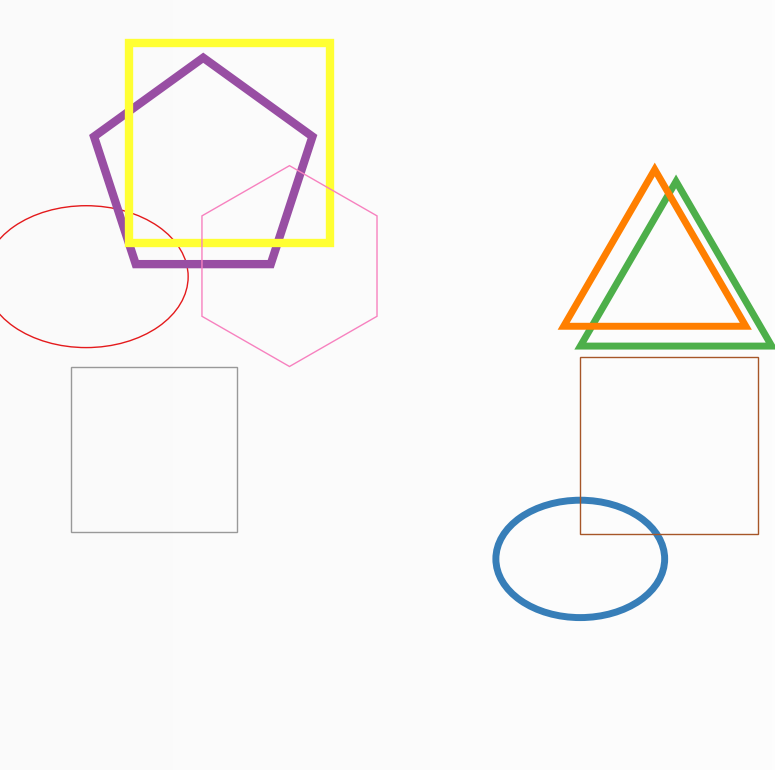[{"shape": "oval", "thickness": 0.5, "radius": 0.66, "center": [0.111, 0.641]}, {"shape": "oval", "thickness": 2.5, "radius": 0.54, "center": [0.749, 0.274]}, {"shape": "triangle", "thickness": 2.5, "radius": 0.71, "center": [0.872, 0.622]}, {"shape": "pentagon", "thickness": 3, "radius": 0.74, "center": [0.262, 0.777]}, {"shape": "triangle", "thickness": 2.5, "radius": 0.68, "center": [0.845, 0.644]}, {"shape": "square", "thickness": 3, "radius": 0.65, "center": [0.297, 0.814]}, {"shape": "square", "thickness": 0.5, "radius": 0.58, "center": [0.863, 0.422]}, {"shape": "hexagon", "thickness": 0.5, "radius": 0.65, "center": [0.374, 0.654]}, {"shape": "square", "thickness": 0.5, "radius": 0.54, "center": [0.198, 0.417]}]